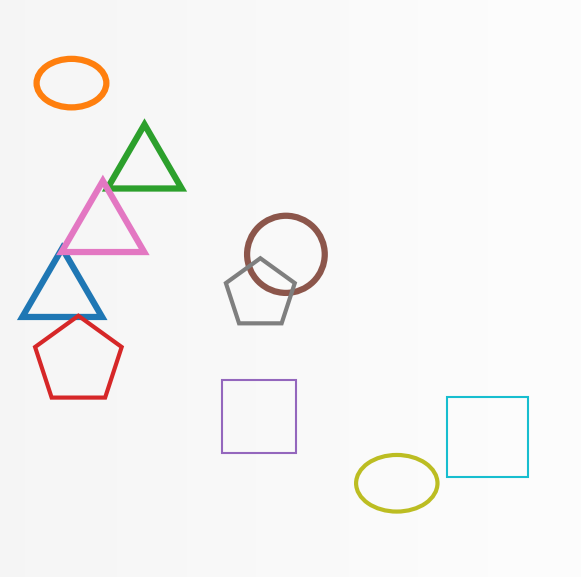[{"shape": "triangle", "thickness": 3, "radius": 0.4, "center": [0.107, 0.49]}, {"shape": "oval", "thickness": 3, "radius": 0.3, "center": [0.123, 0.855]}, {"shape": "triangle", "thickness": 3, "radius": 0.37, "center": [0.249, 0.71]}, {"shape": "pentagon", "thickness": 2, "radius": 0.39, "center": [0.135, 0.374]}, {"shape": "square", "thickness": 1, "radius": 0.32, "center": [0.446, 0.278]}, {"shape": "circle", "thickness": 3, "radius": 0.33, "center": [0.492, 0.559]}, {"shape": "triangle", "thickness": 3, "radius": 0.41, "center": [0.177, 0.604]}, {"shape": "pentagon", "thickness": 2, "radius": 0.31, "center": [0.448, 0.49]}, {"shape": "oval", "thickness": 2, "radius": 0.35, "center": [0.683, 0.162]}, {"shape": "square", "thickness": 1, "radius": 0.35, "center": [0.839, 0.242]}]